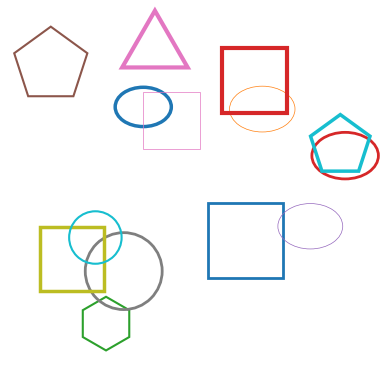[{"shape": "oval", "thickness": 2.5, "radius": 0.36, "center": [0.372, 0.722]}, {"shape": "square", "thickness": 2, "radius": 0.49, "center": [0.637, 0.375]}, {"shape": "oval", "thickness": 0.5, "radius": 0.42, "center": [0.681, 0.717]}, {"shape": "hexagon", "thickness": 1.5, "radius": 0.35, "center": [0.275, 0.159]}, {"shape": "oval", "thickness": 2, "radius": 0.43, "center": [0.896, 0.596]}, {"shape": "square", "thickness": 3, "radius": 0.42, "center": [0.661, 0.791]}, {"shape": "oval", "thickness": 0.5, "radius": 0.42, "center": [0.806, 0.412]}, {"shape": "pentagon", "thickness": 1.5, "radius": 0.5, "center": [0.132, 0.831]}, {"shape": "triangle", "thickness": 3, "radius": 0.49, "center": [0.402, 0.874]}, {"shape": "square", "thickness": 0.5, "radius": 0.37, "center": [0.446, 0.687]}, {"shape": "circle", "thickness": 2, "radius": 0.5, "center": [0.321, 0.296]}, {"shape": "square", "thickness": 2.5, "radius": 0.42, "center": [0.187, 0.327]}, {"shape": "circle", "thickness": 1.5, "radius": 0.34, "center": [0.248, 0.383]}, {"shape": "pentagon", "thickness": 2.5, "radius": 0.41, "center": [0.884, 0.621]}]